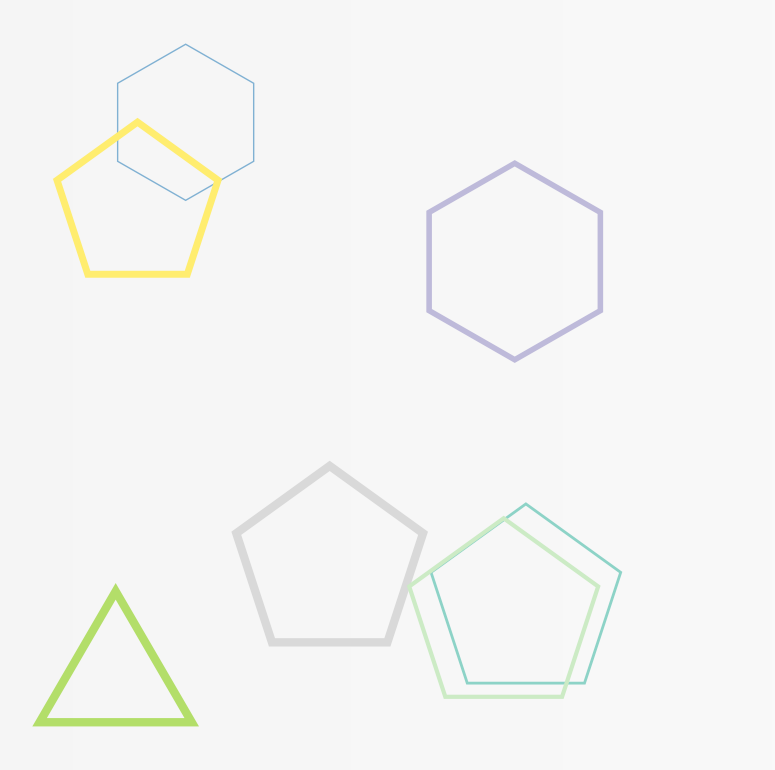[{"shape": "pentagon", "thickness": 1, "radius": 0.64, "center": [0.679, 0.217]}, {"shape": "hexagon", "thickness": 2, "radius": 0.64, "center": [0.664, 0.66]}, {"shape": "hexagon", "thickness": 0.5, "radius": 0.51, "center": [0.24, 0.841]}, {"shape": "triangle", "thickness": 3, "radius": 0.57, "center": [0.149, 0.119]}, {"shape": "pentagon", "thickness": 3, "radius": 0.63, "center": [0.425, 0.268]}, {"shape": "pentagon", "thickness": 1.5, "radius": 0.64, "center": [0.65, 0.199]}, {"shape": "pentagon", "thickness": 2.5, "radius": 0.55, "center": [0.177, 0.732]}]